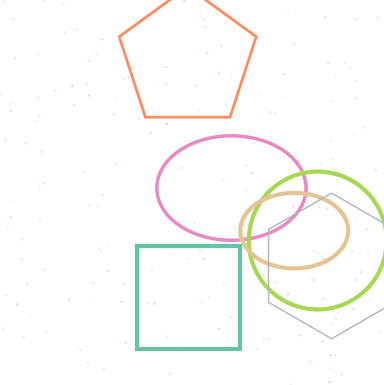[{"shape": "square", "thickness": 3, "radius": 0.67, "center": [0.49, 0.228]}, {"shape": "pentagon", "thickness": 2, "radius": 0.94, "center": [0.488, 0.847]}, {"shape": "oval", "thickness": 2.5, "radius": 0.97, "center": [0.601, 0.512]}, {"shape": "circle", "thickness": 3, "radius": 0.9, "center": [0.825, 0.375]}, {"shape": "oval", "thickness": 3, "radius": 0.7, "center": [0.764, 0.401]}, {"shape": "hexagon", "thickness": 1, "radius": 0.95, "center": [0.861, 0.309]}]